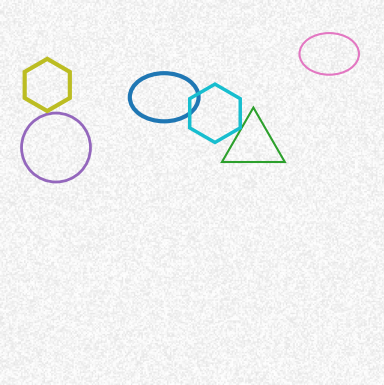[{"shape": "oval", "thickness": 3, "radius": 0.45, "center": [0.426, 0.747]}, {"shape": "triangle", "thickness": 1.5, "radius": 0.47, "center": [0.658, 0.626]}, {"shape": "circle", "thickness": 2, "radius": 0.45, "center": [0.145, 0.617]}, {"shape": "oval", "thickness": 1.5, "radius": 0.39, "center": [0.855, 0.86]}, {"shape": "hexagon", "thickness": 3, "radius": 0.34, "center": [0.123, 0.779]}, {"shape": "hexagon", "thickness": 2.5, "radius": 0.38, "center": [0.558, 0.706]}]